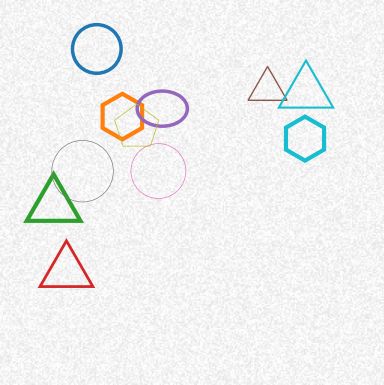[{"shape": "circle", "thickness": 2.5, "radius": 0.32, "center": [0.251, 0.873]}, {"shape": "hexagon", "thickness": 3, "radius": 0.3, "center": [0.318, 0.697]}, {"shape": "triangle", "thickness": 3, "radius": 0.4, "center": [0.139, 0.467]}, {"shape": "triangle", "thickness": 2, "radius": 0.4, "center": [0.173, 0.295]}, {"shape": "oval", "thickness": 2.5, "radius": 0.33, "center": [0.422, 0.718]}, {"shape": "triangle", "thickness": 1, "radius": 0.29, "center": [0.695, 0.769]}, {"shape": "circle", "thickness": 0.5, "radius": 0.36, "center": [0.411, 0.556]}, {"shape": "circle", "thickness": 0.5, "radius": 0.4, "center": [0.214, 0.555]}, {"shape": "pentagon", "thickness": 0.5, "radius": 0.3, "center": [0.355, 0.669]}, {"shape": "triangle", "thickness": 1.5, "radius": 0.41, "center": [0.795, 0.761]}, {"shape": "hexagon", "thickness": 3, "radius": 0.29, "center": [0.792, 0.64]}]